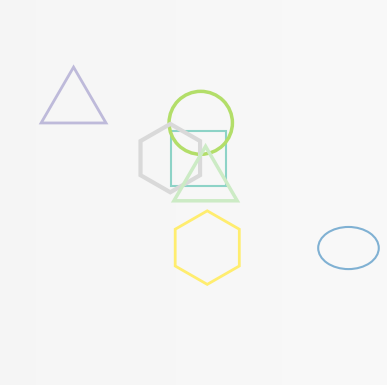[{"shape": "square", "thickness": 1.5, "radius": 0.35, "center": [0.512, 0.589]}, {"shape": "triangle", "thickness": 2, "radius": 0.48, "center": [0.19, 0.729]}, {"shape": "oval", "thickness": 1.5, "radius": 0.39, "center": [0.899, 0.356]}, {"shape": "circle", "thickness": 2.5, "radius": 0.41, "center": [0.518, 0.681]}, {"shape": "hexagon", "thickness": 3, "radius": 0.44, "center": [0.439, 0.589]}, {"shape": "triangle", "thickness": 2.5, "radius": 0.47, "center": [0.53, 0.526]}, {"shape": "hexagon", "thickness": 2, "radius": 0.48, "center": [0.535, 0.357]}]